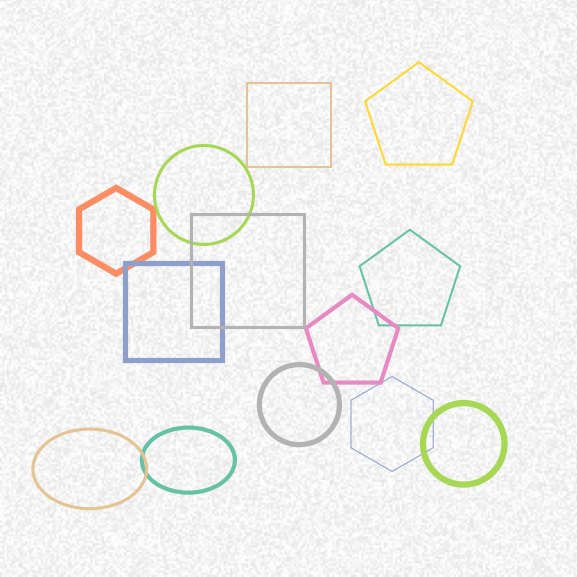[{"shape": "oval", "thickness": 2, "radius": 0.4, "center": [0.326, 0.202]}, {"shape": "pentagon", "thickness": 1, "radius": 0.46, "center": [0.71, 0.51]}, {"shape": "hexagon", "thickness": 3, "radius": 0.37, "center": [0.201, 0.599]}, {"shape": "square", "thickness": 2.5, "radius": 0.42, "center": [0.301, 0.46]}, {"shape": "hexagon", "thickness": 0.5, "radius": 0.41, "center": [0.679, 0.265]}, {"shape": "pentagon", "thickness": 2, "radius": 0.42, "center": [0.61, 0.405]}, {"shape": "circle", "thickness": 3, "radius": 0.35, "center": [0.803, 0.231]}, {"shape": "circle", "thickness": 1.5, "radius": 0.43, "center": [0.353, 0.662]}, {"shape": "pentagon", "thickness": 1, "radius": 0.49, "center": [0.725, 0.793]}, {"shape": "square", "thickness": 1, "radius": 0.36, "center": [0.501, 0.782]}, {"shape": "oval", "thickness": 1.5, "radius": 0.49, "center": [0.155, 0.187]}, {"shape": "circle", "thickness": 2.5, "radius": 0.35, "center": [0.518, 0.298]}, {"shape": "square", "thickness": 1.5, "radius": 0.49, "center": [0.428, 0.531]}]